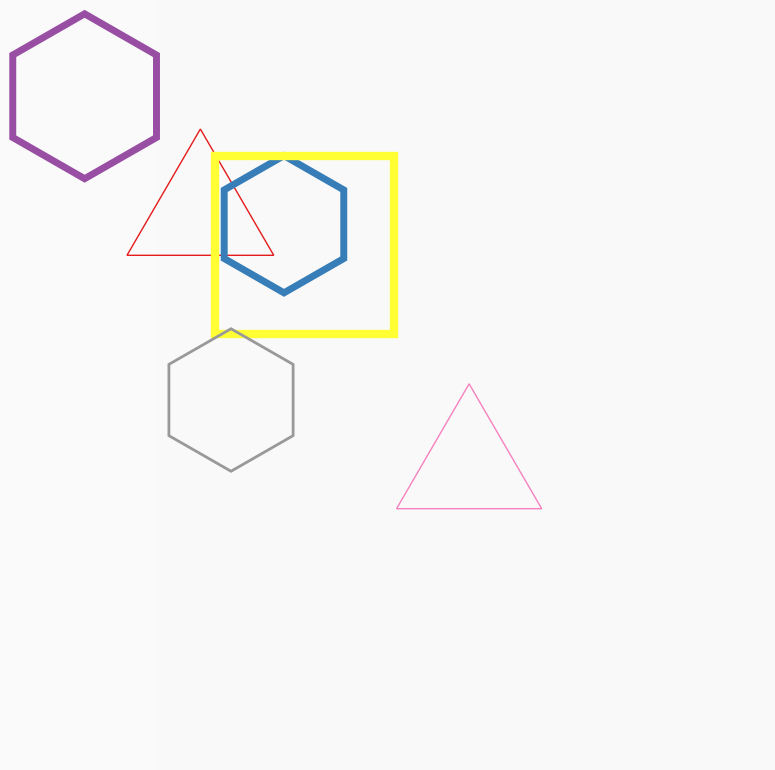[{"shape": "triangle", "thickness": 0.5, "radius": 0.55, "center": [0.259, 0.723]}, {"shape": "hexagon", "thickness": 2.5, "radius": 0.45, "center": [0.366, 0.709]}, {"shape": "hexagon", "thickness": 2.5, "radius": 0.54, "center": [0.109, 0.875]}, {"shape": "square", "thickness": 3, "radius": 0.58, "center": [0.393, 0.682]}, {"shape": "triangle", "thickness": 0.5, "radius": 0.54, "center": [0.605, 0.393]}, {"shape": "hexagon", "thickness": 1, "radius": 0.46, "center": [0.298, 0.481]}]